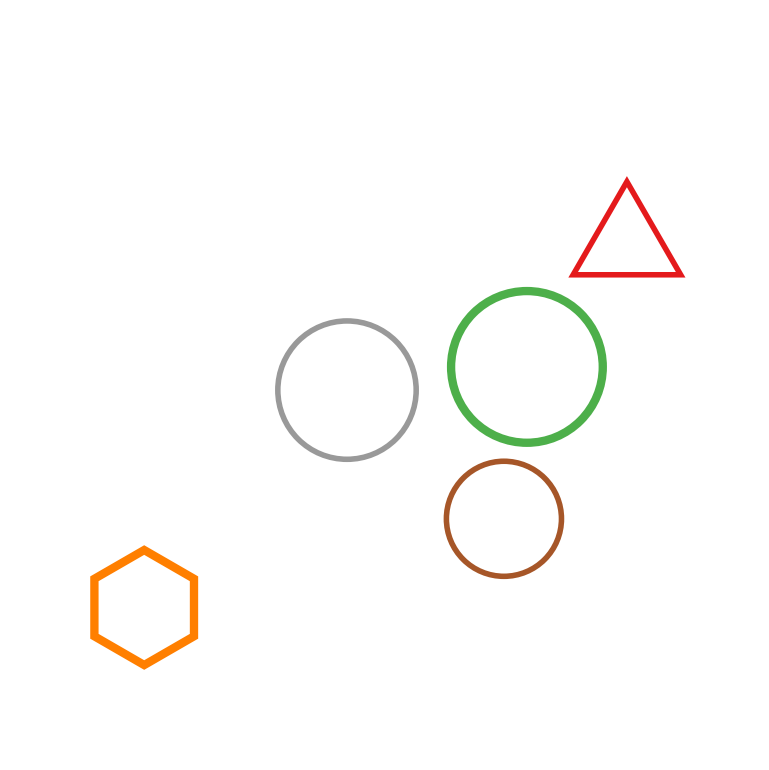[{"shape": "triangle", "thickness": 2, "radius": 0.4, "center": [0.814, 0.683]}, {"shape": "circle", "thickness": 3, "radius": 0.49, "center": [0.684, 0.523]}, {"shape": "hexagon", "thickness": 3, "radius": 0.37, "center": [0.187, 0.211]}, {"shape": "circle", "thickness": 2, "radius": 0.37, "center": [0.654, 0.326]}, {"shape": "circle", "thickness": 2, "radius": 0.45, "center": [0.451, 0.493]}]